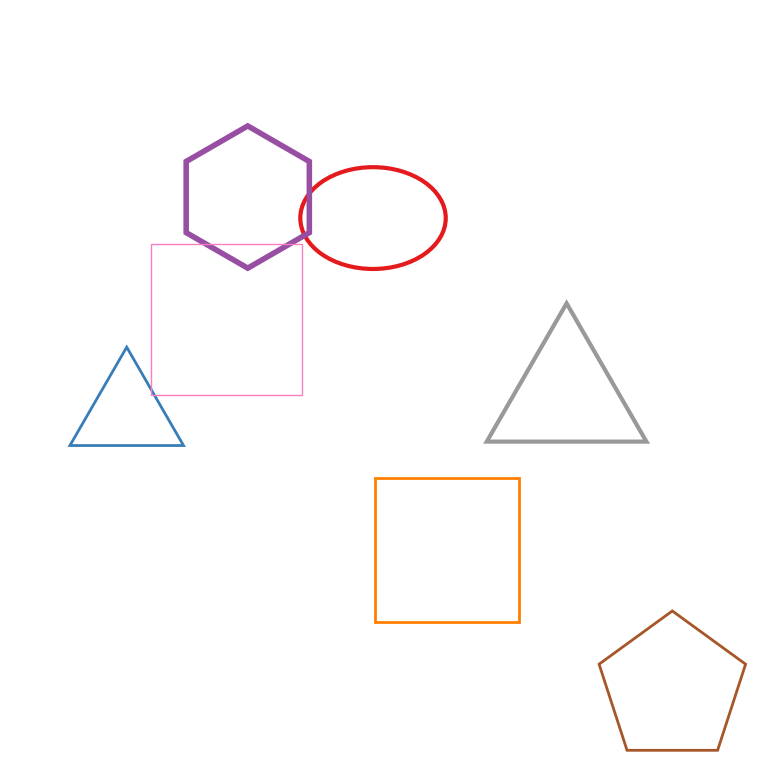[{"shape": "oval", "thickness": 1.5, "radius": 0.47, "center": [0.484, 0.717]}, {"shape": "triangle", "thickness": 1, "radius": 0.43, "center": [0.165, 0.464]}, {"shape": "hexagon", "thickness": 2, "radius": 0.46, "center": [0.322, 0.744]}, {"shape": "square", "thickness": 1, "radius": 0.47, "center": [0.58, 0.286]}, {"shape": "pentagon", "thickness": 1, "radius": 0.5, "center": [0.873, 0.107]}, {"shape": "square", "thickness": 0.5, "radius": 0.49, "center": [0.294, 0.585]}, {"shape": "triangle", "thickness": 1.5, "radius": 0.6, "center": [0.736, 0.486]}]